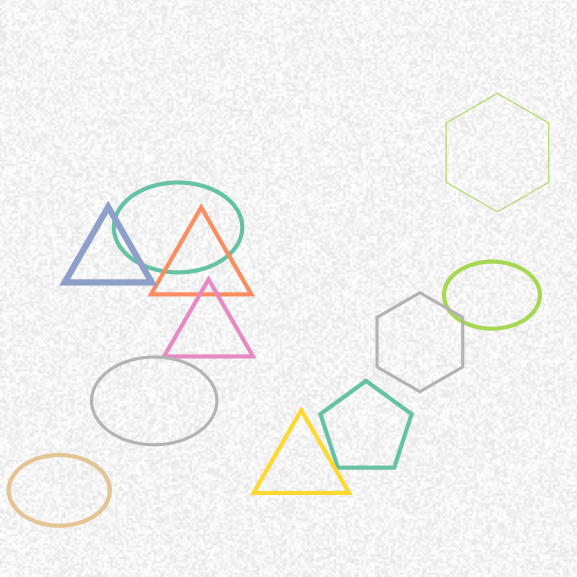[{"shape": "oval", "thickness": 2, "radius": 0.56, "center": [0.308, 0.605]}, {"shape": "pentagon", "thickness": 2, "radius": 0.42, "center": [0.634, 0.257]}, {"shape": "triangle", "thickness": 2, "radius": 0.5, "center": [0.348, 0.54]}, {"shape": "triangle", "thickness": 3, "radius": 0.44, "center": [0.187, 0.554]}, {"shape": "triangle", "thickness": 2, "radius": 0.44, "center": [0.361, 0.426]}, {"shape": "hexagon", "thickness": 0.5, "radius": 0.51, "center": [0.861, 0.735]}, {"shape": "oval", "thickness": 2, "radius": 0.42, "center": [0.852, 0.488]}, {"shape": "triangle", "thickness": 2, "radius": 0.48, "center": [0.522, 0.193]}, {"shape": "oval", "thickness": 2, "radius": 0.44, "center": [0.103, 0.15]}, {"shape": "oval", "thickness": 1.5, "radius": 0.54, "center": [0.267, 0.305]}, {"shape": "hexagon", "thickness": 1.5, "radius": 0.43, "center": [0.727, 0.407]}]